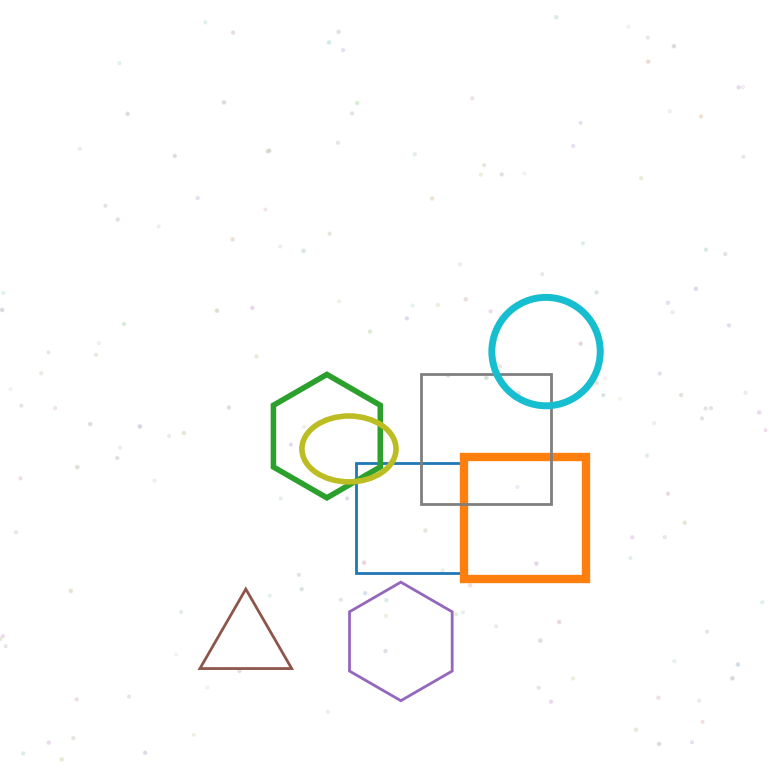[{"shape": "square", "thickness": 1, "radius": 0.36, "center": [0.534, 0.328]}, {"shape": "square", "thickness": 3, "radius": 0.4, "center": [0.681, 0.327]}, {"shape": "hexagon", "thickness": 2, "radius": 0.4, "center": [0.424, 0.434]}, {"shape": "hexagon", "thickness": 1, "radius": 0.38, "center": [0.521, 0.167]}, {"shape": "triangle", "thickness": 1, "radius": 0.34, "center": [0.319, 0.166]}, {"shape": "square", "thickness": 1, "radius": 0.42, "center": [0.631, 0.43]}, {"shape": "oval", "thickness": 2, "radius": 0.31, "center": [0.453, 0.417]}, {"shape": "circle", "thickness": 2.5, "radius": 0.35, "center": [0.709, 0.543]}]